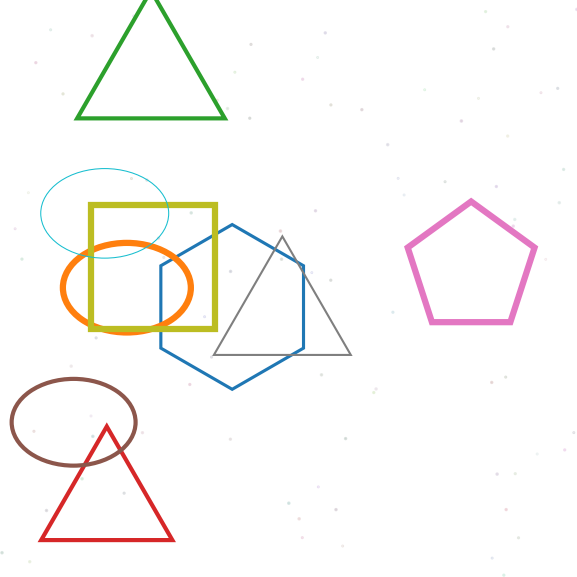[{"shape": "hexagon", "thickness": 1.5, "radius": 0.71, "center": [0.402, 0.468]}, {"shape": "oval", "thickness": 3, "radius": 0.55, "center": [0.22, 0.501]}, {"shape": "triangle", "thickness": 2, "radius": 0.74, "center": [0.261, 0.868]}, {"shape": "triangle", "thickness": 2, "radius": 0.66, "center": [0.185, 0.129]}, {"shape": "oval", "thickness": 2, "radius": 0.54, "center": [0.127, 0.268]}, {"shape": "pentagon", "thickness": 3, "radius": 0.58, "center": [0.816, 0.535]}, {"shape": "triangle", "thickness": 1, "radius": 0.68, "center": [0.489, 0.453]}, {"shape": "square", "thickness": 3, "radius": 0.54, "center": [0.265, 0.537]}, {"shape": "oval", "thickness": 0.5, "radius": 0.55, "center": [0.181, 0.63]}]